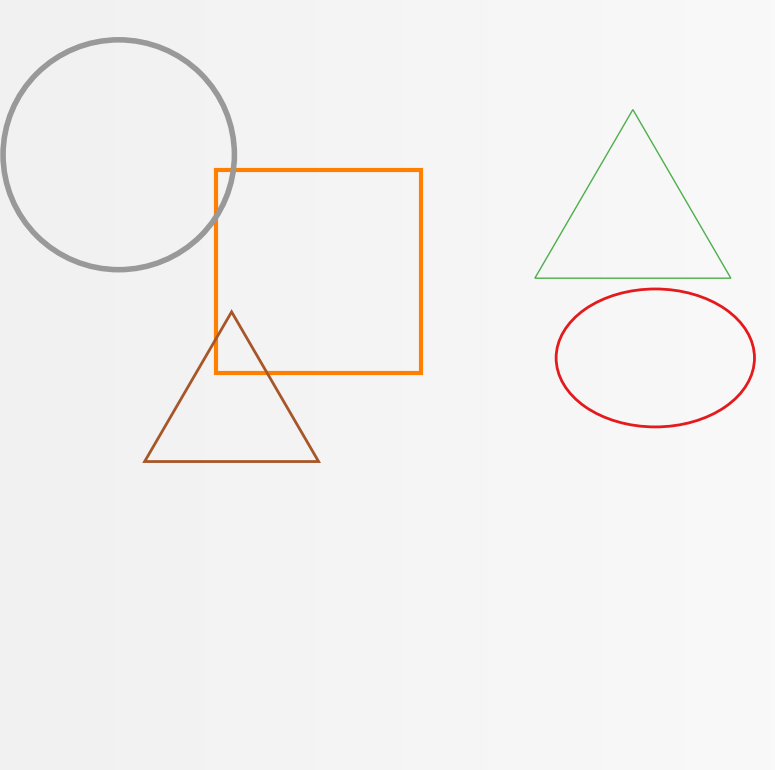[{"shape": "oval", "thickness": 1, "radius": 0.64, "center": [0.846, 0.535]}, {"shape": "triangle", "thickness": 0.5, "radius": 0.73, "center": [0.817, 0.712]}, {"shape": "square", "thickness": 1.5, "radius": 0.66, "center": [0.411, 0.648]}, {"shape": "triangle", "thickness": 1, "radius": 0.65, "center": [0.299, 0.465]}, {"shape": "circle", "thickness": 2, "radius": 0.75, "center": [0.153, 0.799]}]